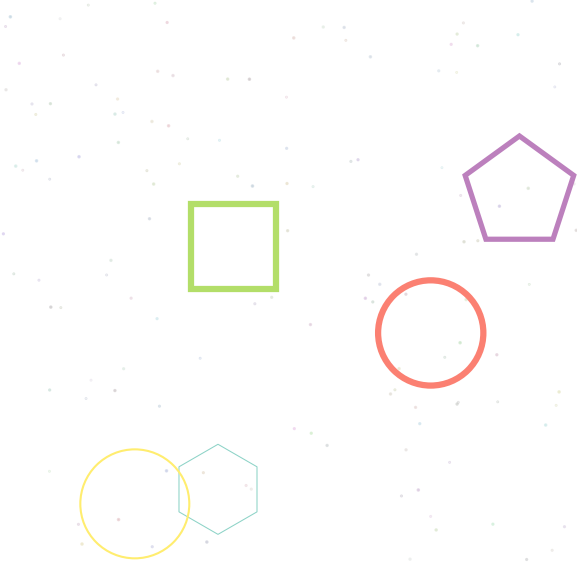[{"shape": "hexagon", "thickness": 0.5, "radius": 0.39, "center": [0.377, 0.152]}, {"shape": "circle", "thickness": 3, "radius": 0.46, "center": [0.746, 0.423]}, {"shape": "square", "thickness": 3, "radius": 0.37, "center": [0.405, 0.572]}, {"shape": "pentagon", "thickness": 2.5, "radius": 0.49, "center": [0.899, 0.665]}, {"shape": "circle", "thickness": 1, "radius": 0.47, "center": [0.233, 0.127]}]